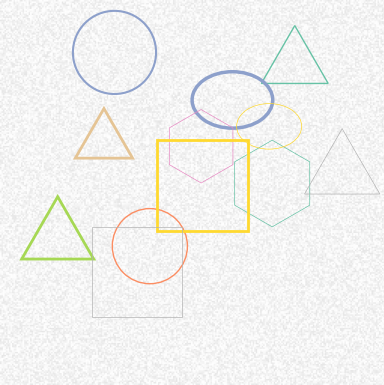[{"shape": "hexagon", "thickness": 0.5, "radius": 0.56, "center": [0.707, 0.523]}, {"shape": "triangle", "thickness": 1, "radius": 0.5, "center": [0.766, 0.833]}, {"shape": "circle", "thickness": 1, "radius": 0.49, "center": [0.389, 0.361]}, {"shape": "circle", "thickness": 1.5, "radius": 0.54, "center": [0.297, 0.864]}, {"shape": "oval", "thickness": 2.5, "radius": 0.52, "center": [0.604, 0.74]}, {"shape": "hexagon", "thickness": 0.5, "radius": 0.48, "center": [0.522, 0.62]}, {"shape": "triangle", "thickness": 2, "radius": 0.54, "center": [0.15, 0.381]}, {"shape": "oval", "thickness": 0.5, "radius": 0.42, "center": [0.699, 0.672]}, {"shape": "square", "thickness": 2, "radius": 0.59, "center": [0.526, 0.518]}, {"shape": "triangle", "thickness": 2, "radius": 0.43, "center": [0.27, 0.632]}, {"shape": "triangle", "thickness": 0.5, "radius": 0.57, "center": [0.889, 0.553]}, {"shape": "square", "thickness": 0.5, "radius": 0.58, "center": [0.355, 0.293]}]